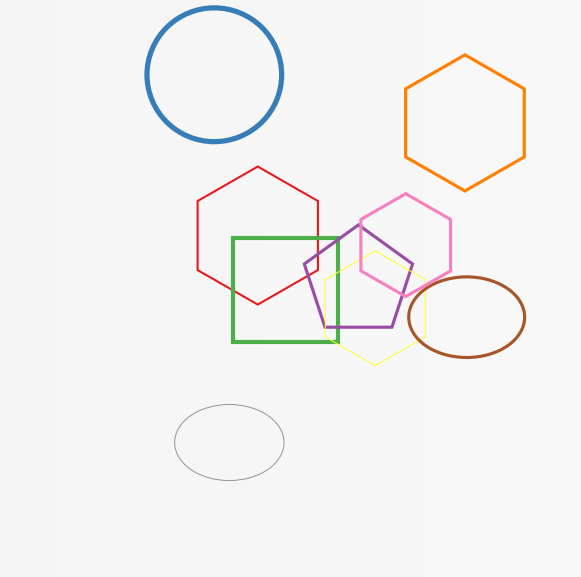[{"shape": "hexagon", "thickness": 1, "radius": 0.6, "center": [0.443, 0.591]}, {"shape": "circle", "thickness": 2.5, "radius": 0.58, "center": [0.369, 0.87]}, {"shape": "square", "thickness": 2, "radius": 0.45, "center": [0.491, 0.497]}, {"shape": "pentagon", "thickness": 1.5, "radius": 0.49, "center": [0.617, 0.512]}, {"shape": "hexagon", "thickness": 1.5, "radius": 0.59, "center": [0.8, 0.786]}, {"shape": "hexagon", "thickness": 0.5, "radius": 0.5, "center": [0.646, 0.465]}, {"shape": "oval", "thickness": 1.5, "radius": 0.5, "center": [0.803, 0.45]}, {"shape": "hexagon", "thickness": 1.5, "radius": 0.45, "center": [0.698, 0.575]}, {"shape": "oval", "thickness": 0.5, "radius": 0.47, "center": [0.395, 0.233]}]